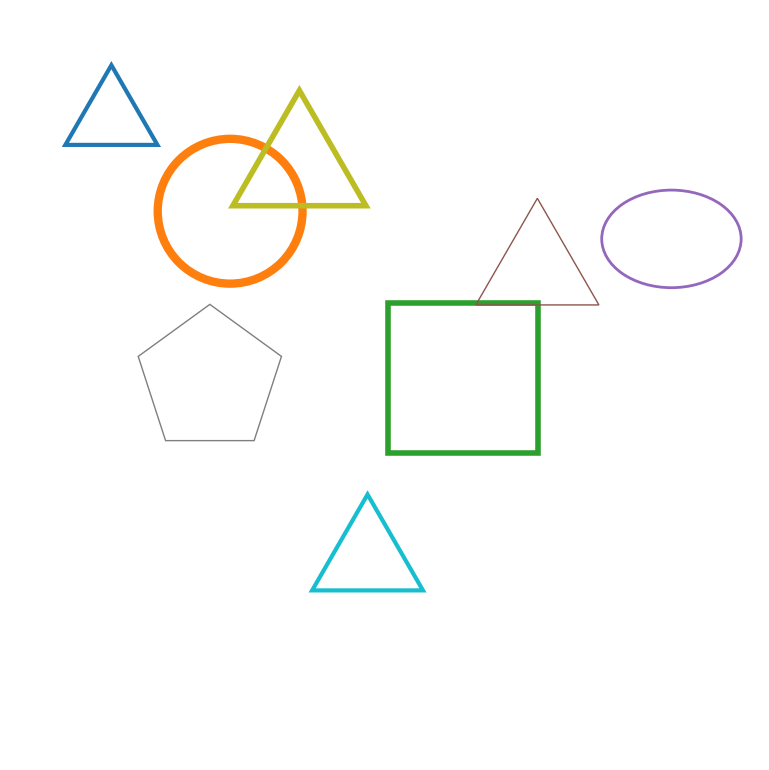[{"shape": "triangle", "thickness": 1.5, "radius": 0.35, "center": [0.145, 0.846]}, {"shape": "circle", "thickness": 3, "radius": 0.47, "center": [0.299, 0.726]}, {"shape": "square", "thickness": 2, "radius": 0.49, "center": [0.601, 0.509]}, {"shape": "oval", "thickness": 1, "radius": 0.45, "center": [0.872, 0.69]}, {"shape": "triangle", "thickness": 0.5, "radius": 0.46, "center": [0.698, 0.65]}, {"shape": "pentagon", "thickness": 0.5, "radius": 0.49, "center": [0.273, 0.507]}, {"shape": "triangle", "thickness": 2, "radius": 0.5, "center": [0.389, 0.783]}, {"shape": "triangle", "thickness": 1.5, "radius": 0.42, "center": [0.477, 0.275]}]